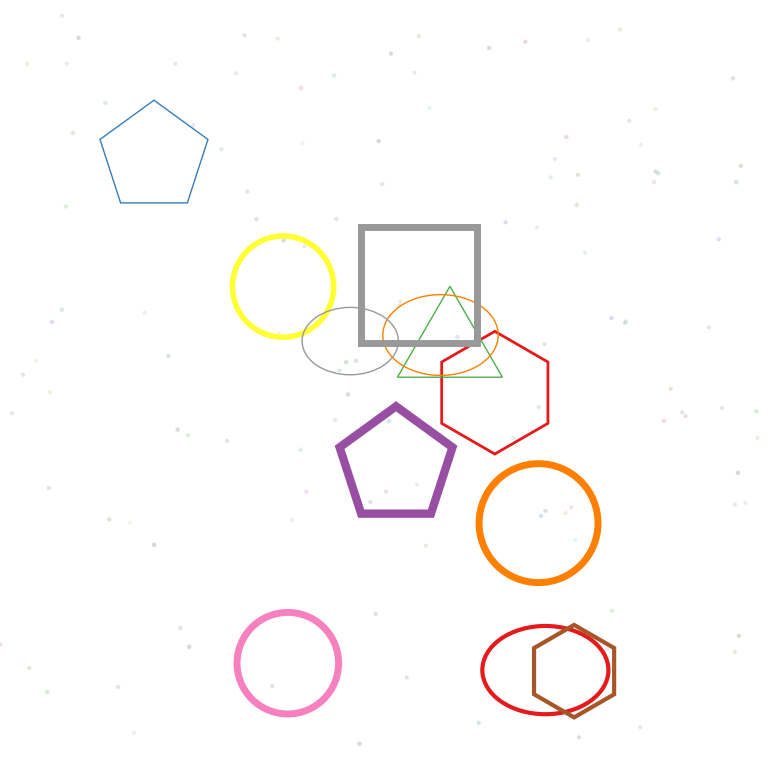[{"shape": "hexagon", "thickness": 1, "radius": 0.4, "center": [0.643, 0.49]}, {"shape": "oval", "thickness": 1.5, "radius": 0.41, "center": [0.708, 0.13]}, {"shape": "pentagon", "thickness": 0.5, "radius": 0.37, "center": [0.2, 0.796]}, {"shape": "triangle", "thickness": 0.5, "radius": 0.39, "center": [0.584, 0.549]}, {"shape": "pentagon", "thickness": 3, "radius": 0.39, "center": [0.514, 0.395]}, {"shape": "oval", "thickness": 0.5, "radius": 0.37, "center": [0.572, 0.565]}, {"shape": "circle", "thickness": 2.5, "radius": 0.39, "center": [0.699, 0.321]}, {"shape": "circle", "thickness": 2, "radius": 0.33, "center": [0.368, 0.628]}, {"shape": "hexagon", "thickness": 1.5, "radius": 0.3, "center": [0.746, 0.128]}, {"shape": "circle", "thickness": 2.5, "radius": 0.33, "center": [0.374, 0.139]}, {"shape": "square", "thickness": 2.5, "radius": 0.38, "center": [0.544, 0.63]}, {"shape": "oval", "thickness": 0.5, "radius": 0.31, "center": [0.455, 0.557]}]